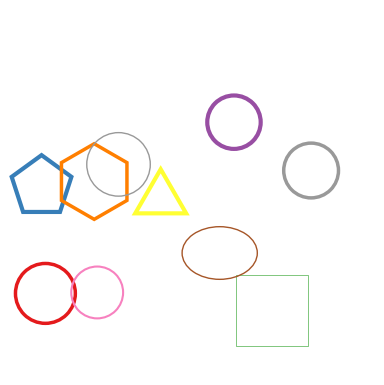[{"shape": "circle", "thickness": 2.5, "radius": 0.39, "center": [0.118, 0.238]}, {"shape": "pentagon", "thickness": 3, "radius": 0.41, "center": [0.108, 0.515]}, {"shape": "square", "thickness": 0.5, "radius": 0.46, "center": [0.706, 0.194]}, {"shape": "circle", "thickness": 3, "radius": 0.35, "center": [0.608, 0.683]}, {"shape": "hexagon", "thickness": 2.5, "radius": 0.49, "center": [0.245, 0.528]}, {"shape": "triangle", "thickness": 3, "radius": 0.38, "center": [0.417, 0.484]}, {"shape": "oval", "thickness": 1, "radius": 0.49, "center": [0.571, 0.343]}, {"shape": "circle", "thickness": 1.5, "radius": 0.34, "center": [0.252, 0.24]}, {"shape": "circle", "thickness": 1, "radius": 0.41, "center": [0.308, 0.573]}, {"shape": "circle", "thickness": 2.5, "radius": 0.36, "center": [0.808, 0.557]}]